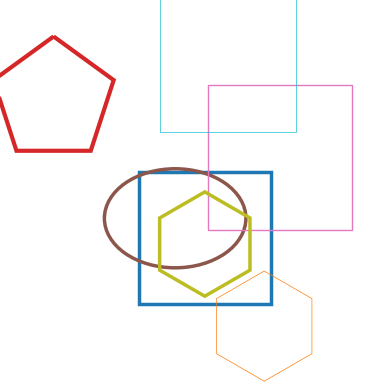[{"shape": "square", "thickness": 2.5, "radius": 0.85, "center": [0.533, 0.382]}, {"shape": "hexagon", "thickness": 0.5, "radius": 0.72, "center": [0.686, 0.153]}, {"shape": "pentagon", "thickness": 3, "radius": 0.82, "center": [0.139, 0.741]}, {"shape": "oval", "thickness": 2.5, "radius": 0.92, "center": [0.455, 0.433]}, {"shape": "square", "thickness": 1, "radius": 0.94, "center": [0.728, 0.591]}, {"shape": "hexagon", "thickness": 2.5, "radius": 0.68, "center": [0.532, 0.366]}, {"shape": "square", "thickness": 0.5, "radius": 0.88, "center": [0.591, 0.833]}]